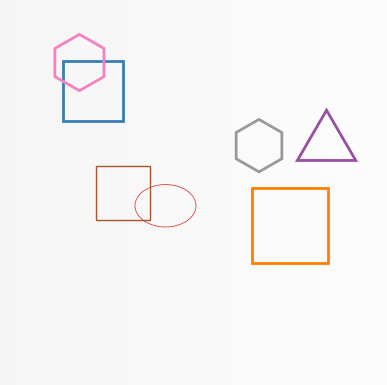[{"shape": "oval", "thickness": 0.5, "radius": 0.39, "center": [0.427, 0.466]}, {"shape": "square", "thickness": 2, "radius": 0.39, "center": [0.241, 0.763]}, {"shape": "triangle", "thickness": 2, "radius": 0.44, "center": [0.843, 0.627]}, {"shape": "square", "thickness": 2, "radius": 0.49, "center": [0.749, 0.414]}, {"shape": "square", "thickness": 1, "radius": 0.35, "center": [0.317, 0.5]}, {"shape": "hexagon", "thickness": 2, "radius": 0.37, "center": [0.205, 0.838]}, {"shape": "hexagon", "thickness": 2, "radius": 0.34, "center": [0.668, 0.622]}]